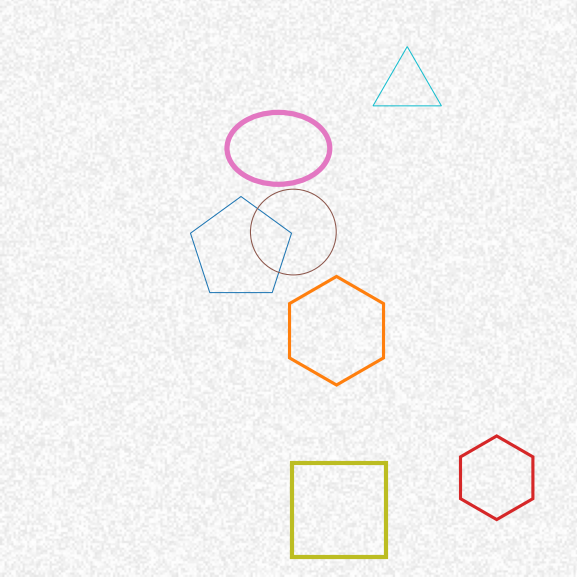[{"shape": "pentagon", "thickness": 0.5, "radius": 0.46, "center": [0.417, 0.567]}, {"shape": "hexagon", "thickness": 1.5, "radius": 0.47, "center": [0.583, 0.426]}, {"shape": "hexagon", "thickness": 1.5, "radius": 0.36, "center": [0.86, 0.172]}, {"shape": "circle", "thickness": 0.5, "radius": 0.37, "center": [0.508, 0.597]}, {"shape": "oval", "thickness": 2.5, "radius": 0.44, "center": [0.482, 0.742]}, {"shape": "square", "thickness": 2, "radius": 0.4, "center": [0.587, 0.116]}, {"shape": "triangle", "thickness": 0.5, "radius": 0.34, "center": [0.705, 0.85]}]